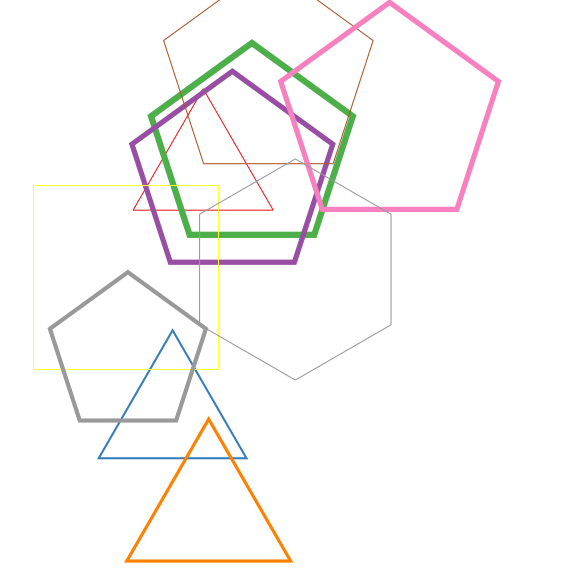[{"shape": "triangle", "thickness": 0.5, "radius": 0.7, "center": [0.352, 0.705]}, {"shape": "triangle", "thickness": 1, "radius": 0.74, "center": [0.299, 0.279]}, {"shape": "pentagon", "thickness": 3, "radius": 0.92, "center": [0.436, 0.741]}, {"shape": "pentagon", "thickness": 2.5, "radius": 0.91, "center": [0.402, 0.693]}, {"shape": "triangle", "thickness": 1.5, "radius": 0.82, "center": [0.361, 0.11]}, {"shape": "square", "thickness": 0.5, "radius": 0.8, "center": [0.218, 0.519]}, {"shape": "pentagon", "thickness": 0.5, "radius": 0.95, "center": [0.465, 0.87]}, {"shape": "pentagon", "thickness": 2.5, "radius": 0.99, "center": [0.675, 0.797]}, {"shape": "hexagon", "thickness": 0.5, "radius": 0.96, "center": [0.511, 0.532]}, {"shape": "pentagon", "thickness": 2, "radius": 0.71, "center": [0.221, 0.386]}]